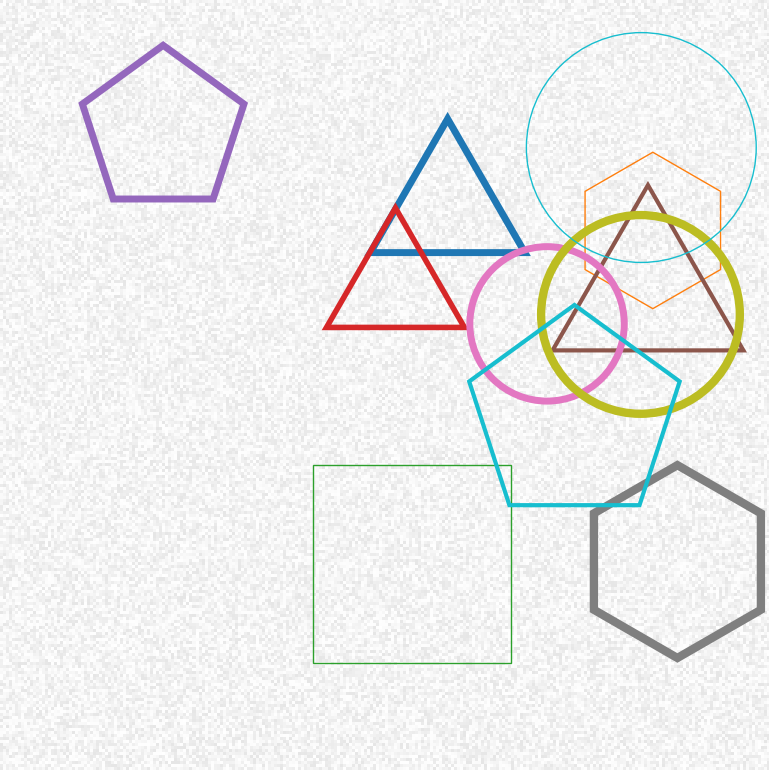[{"shape": "triangle", "thickness": 2.5, "radius": 0.58, "center": [0.581, 0.73]}, {"shape": "hexagon", "thickness": 0.5, "radius": 0.51, "center": [0.848, 0.701]}, {"shape": "square", "thickness": 0.5, "radius": 0.64, "center": [0.535, 0.267]}, {"shape": "triangle", "thickness": 2, "radius": 0.52, "center": [0.514, 0.626]}, {"shape": "pentagon", "thickness": 2.5, "radius": 0.55, "center": [0.212, 0.831]}, {"shape": "triangle", "thickness": 1.5, "radius": 0.72, "center": [0.841, 0.617]}, {"shape": "circle", "thickness": 2.5, "radius": 0.5, "center": [0.71, 0.579]}, {"shape": "hexagon", "thickness": 3, "radius": 0.63, "center": [0.88, 0.271]}, {"shape": "circle", "thickness": 3, "radius": 0.65, "center": [0.832, 0.592]}, {"shape": "circle", "thickness": 0.5, "radius": 0.75, "center": [0.833, 0.808]}, {"shape": "pentagon", "thickness": 1.5, "radius": 0.72, "center": [0.746, 0.46]}]